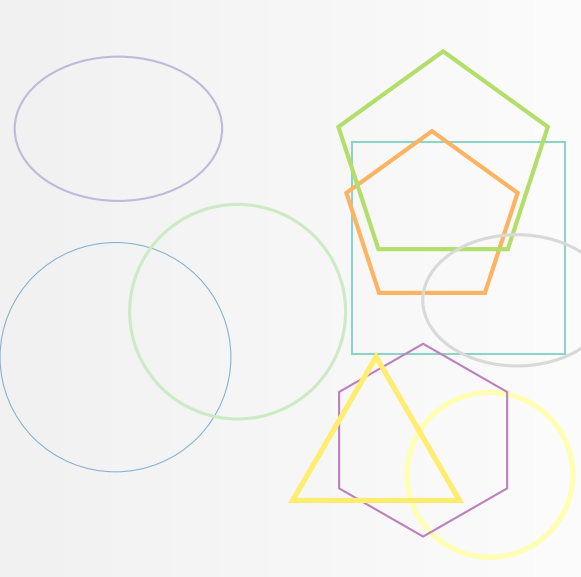[{"shape": "square", "thickness": 1, "radius": 0.92, "center": [0.789, 0.569]}, {"shape": "circle", "thickness": 2.5, "radius": 0.71, "center": [0.843, 0.177]}, {"shape": "oval", "thickness": 1, "radius": 0.89, "center": [0.204, 0.776]}, {"shape": "circle", "thickness": 0.5, "radius": 0.99, "center": [0.199, 0.381]}, {"shape": "pentagon", "thickness": 2, "radius": 0.77, "center": [0.743, 0.617]}, {"shape": "pentagon", "thickness": 2, "radius": 0.95, "center": [0.762, 0.721]}, {"shape": "oval", "thickness": 1.5, "radius": 0.81, "center": [0.89, 0.479]}, {"shape": "hexagon", "thickness": 1, "radius": 0.83, "center": [0.728, 0.237]}, {"shape": "circle", "thickness": 1.5, "radius": 0.93, "center": [0.409, 0.459]}, {"shape": "triangle", "thickness": 2.5, "radius": 0.83, "center": [0.647, 0.215]}]